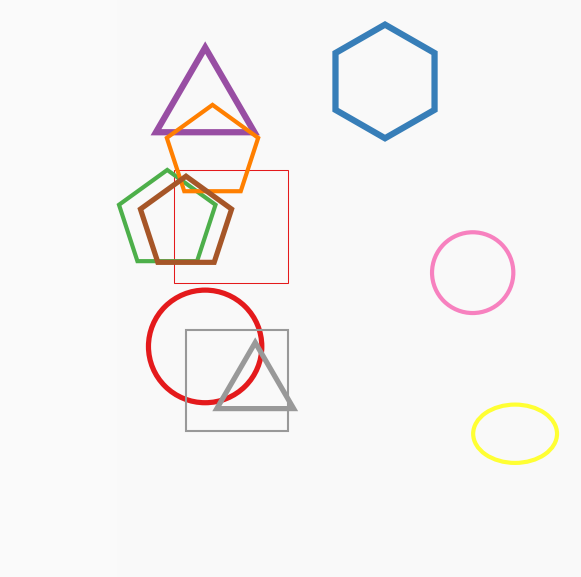[{"shape": "square", "thickness": 0.5, "radius": 0.49, "center": [0.397, 0.607]}, {"shape": "circle", "thickness": 2.5, "radius": 0.49, "center": [0.353, 0.399]}, {"shape": "hexagon", "thickness": 3, "radius": 0.49, "center": [0.662, 0.858]}, {"shape": "pentagon", "thickness": 2, "radius": 0.44, "center": [0.288, 0.618]}, {"shape": "triangle", "thickness": 3, "radius": 0.49, "center": [0.353, 0.819]}, {"shape": "pentagon", "thickness": 2, "radius": 0.41, "center": [0.366, 0.735]}, {"shape": "oval", "thickness": 2, "radius": 0.36, "center": [0.886, 0.248]}, {"shape": "pentagon", "thickness": 2.5, "radius": 0.41, "center": [0.32, 0.612]}, {"shape": "circle", "thickness": 2, "radius": 0.35, "center": [0.813, 0.527]}, {"shape": "square", "thickness": 1, "radius": 0.44, "center": [0.408, 0.34]}, {"shape": "triangle", "thickness": 2.5, "radius": 0.38, "center": [0.439, 0.33]}]